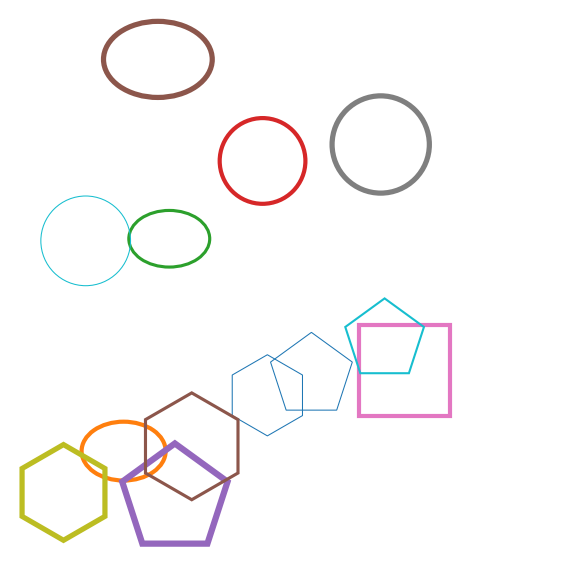[{"shape": "hexagon", "thickness": 0.5, "radius": 0.35, "center": [0.463, 0.315]}, {"shape": "pentagon", "thickness": 0.5, "radius": 0.37, "center": [0.539, 0.349]}, {"shape": "oval", "thickness": 2, "radius": 0.36, "center": [0.214, 0.218]}, {"shape": "oval", "thickness": 1.5, "radius": 0.35, "center": [0.293, 0.586]}, {"shape": "circle", "thickness": 2, "radius": 0.37, "center": [0.455, 0.72]}, {"shape": "pentagon", "thickness": 3, "radius": 0.48, "center": [0.303, 0.135]}, {"shape": "hexagon", "thickness": 1.5, "radius": 0.46, "center": [0.332, 0.226]}, {"shape": "oval", "thickness": 2.5, "radius": 0.47, "center": [0.273, 0.896]}, {"shape": "square", "thickness": 2, "radius": 0.39, "center": [0.7, 0.357]}, {"shape": "circle", "thickness": 2.5, "radius": 0.42, "center": [0.659, 0.749]}, {"shape": "hexagon", "thickness": 2.5, "radius": 0.41, "center": [0.11, 0.146]}, {"shape": "circle", "thickness": 0.5, "radius": 0.39, "center": [0.148, 0.582]}, {"shape": "pentagon", "thickness": 1, "radius": 0.36, "center": [0.666, 0.411]}]